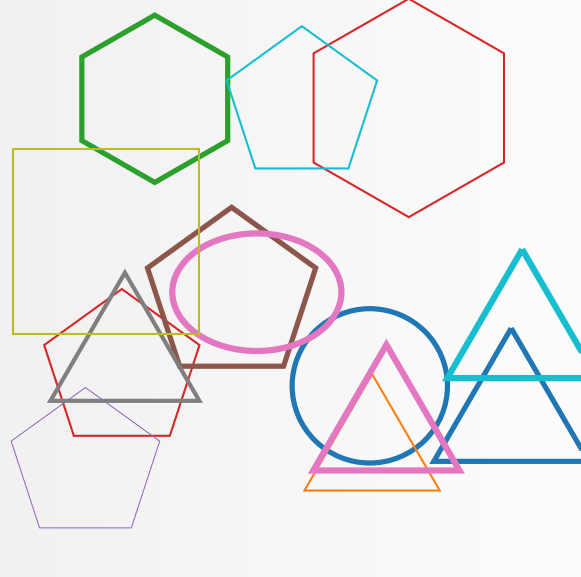[{"shape": "triangle", "thickness": 2.5, "radius": 0.77, "center": [0.879, 0.277]}, {"shape": "circle", "thickness": 2.5, "radius": 0.67, "center": [0.636, 0.331]}, {"shape": "triangle", "thickness": 1, "radius": 0.67, "center": [0.64, 0.217]}, {"shape": "hexagon", "thickness": 2.5, "radius": 0.72, "center": [0.266, 0.828]}, {"shape": "pentagon", "thickness": 1, "radius": 0.7, "center": [0.21, 0.358]}, {"shape": "hexagon", "thickness": 1, "radius": 0.95, "center": [0.703, 0.812]}, {"shape": "pentagon", "thickness": 0.5, "radius": 0.67, "center": [0.147, 0.194]}, {"shape": "pentagon", "thickness": 2.5, "radius": 0.76, "center": [0.398, 0.488]}, {"shape": "oval", "thickness": 3, "radius": 0.73, "center": [0.442, 0.493]}, {"shape": "triangle", "thickness": 3, "radius": 0.73, "center": [0.665, 0.257]}, {"shape": "triangle", "thickness": 2, "radius": 0.74, "center": [0.215, 0.379]}, {"shape": "square", "thickness": 1, "radius": 0.8, "center": [0.183, 0.582]}, {"shape": "triangle", "thickness": 3, "radius": 0.74, "center": [0.898, 0.419]}, {"shape": "pentagon", "thickness": 1, "radius": 0.68, "center": [0.519, 0.818]}]